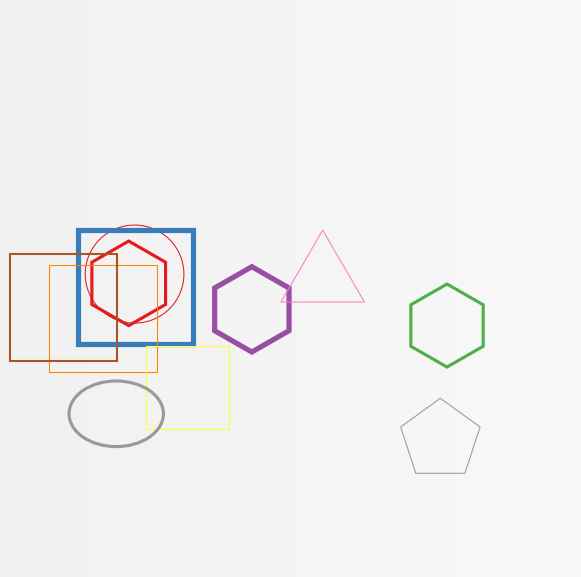[{"shape": "hexagon", "thickness": 1.5, "radius": 0.37, "center": [0.221, 0.508]}, {"shape": "circle", "thickness": 0.5, "radius": 0.42, "center": [0.232, 0.525]}, {"shape": "square", "thickness": 2.5, "radius": 0.5, "center": [0.233, 0.502]}, {"shape": "hexagon", "thickness": 1.5, "radius": 0.36, "center": [0.769, 0.435]}, {"shape": "hexagon", "thickness": 2.5, "radius": 0.37, "center": [0.433, 0.463]}, {"shape": "square", "thickness": 0.5, "radius": 0.47, "center": [0.177, 0.448]}, {"shape": "square", "thickness": 0.5, "radius": 0.36, "center": [0.322, 0.328]}, {"shape": "square", "thickness": 1, "radius": 0.46, "center": [0.11, 0.467]}, {"shape": "triangle", "thickness": 0.5, "radius": 0.41, "center": [0.555, 0.518]}, {"shape": "pentagon", "thickness": 0.5, "radius": 0.36, "center": [0.758, 0.238]}, {"shape": "oval", "thickness": 1.5, "radius": 0.41, "center": [0.2, 0.283]}]